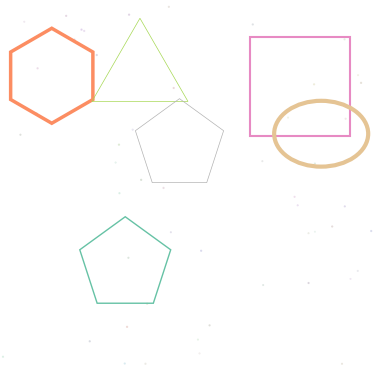[{"shape": "pentagon", "thickness": 1, "radius": 0.62, "center": [0.325, 0.313]}, {"shape": "hexagon", "thickness": 2.5, "radius": 0.62, "center": [0.134, 0.803]}, {"shape": "square", "thickness": 1.5, "radius": 0.65, "center": [0.779, 0.775]}, {"shape": "triangle", "thickness": 0.5, "radius": 0.72, "center": [0.363, 0.809]}, {"shape": "oval", "thickness": 3, "radius": 0.61, "center": [0.834, 0.653]}, {"shape": "pentagon", "thickness": 0.5, "radius": 0.6, "center": [0.466, 0.623]}]